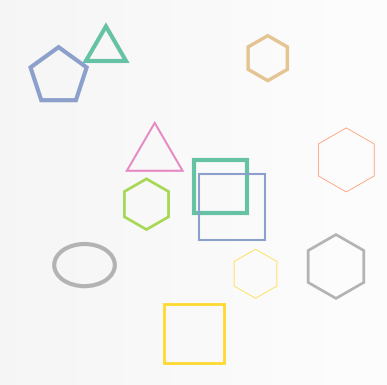[{"shape": "triangle", "thickness": 3, "radius": 0.3, "center": [0.273, 0.872]}, {"shape": "square", "thickness": 3, "radius": 0.34, "center": [0.57, 0.516]}, {"shape": "hexagon", "thickness": 0.5, "radius": 0.42, "center": [0.894, 0.585]}, {"shape": "square", "thickness": 1.5, "radius": 0.43, "center": [0.599, 0.463]}, {"shape": "pentagon", "thickness": 3, "radius": 0.38, "center": [0.151, 0.801]}, {"shape": "triangle", "thickness": 1.5, "radius": 0.42, "center": [0.399, 0.598]}, {"shape": "hexagon", "thickness": 2, "radius": 0.33, "center": [0.378, 0.47]}, {"shape": "square", "thickness": 2, "radius": 0.39, "center": [0.5, 0.133]}, {"shape": "hexagon", "thickness": 0.5, "radius": 0.32, "center": [0.659, 0.289]}, {"shape": "hexagon", "thickness": 2.5, "radius": 0.29, "center": [0.691, 0.849]}, {"shape": "oval", "thickness": 3, "radius": 0.39, "center": [0.218, 0.311]}, {"shape": "hexagon", "thickness": 2, "radius": 0.41, "center": [0.867, 0.308]}]